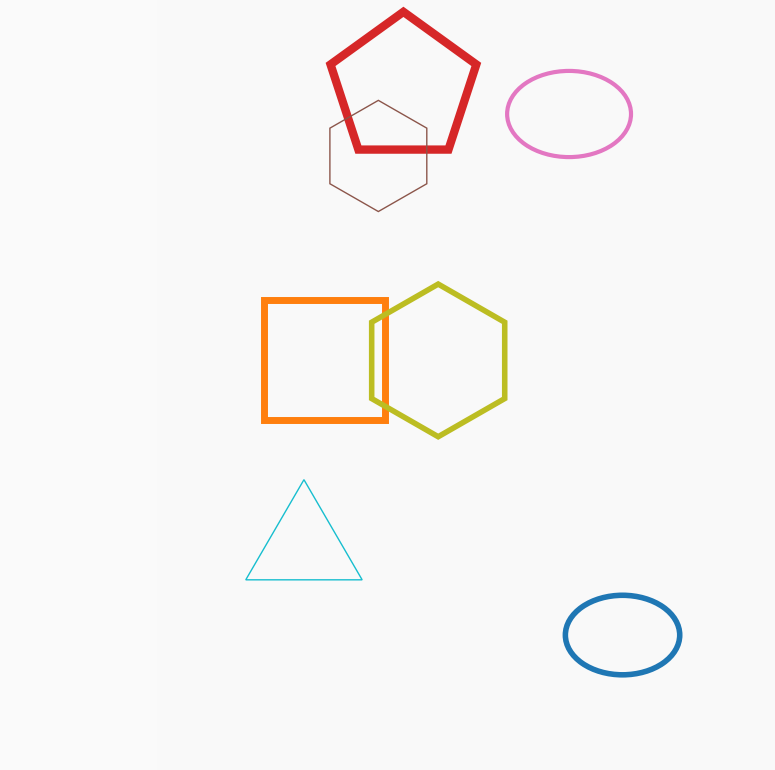[{"shape": "oval", "thickness": 2, "radius": 0.37, "center": [0.803, 0.175]}, {"shape": "square", "thickness": 2.5, "radius": 0.39, "center": [0.419, 0.532]}, {"shape": "pentagon", "thickness": 3, "radius": 0.49, "center": [0.521, 0.886]}, {"shape": "hexagon", "thickness": 0.5, "radius": 0.36, "center": [0.488, 0.797]}, {"shape": "oval", "thickness": 1.5, "radius": 0.4, "center": [0.734, 0.852]}, {"shape": "hexagon", "thickness": 2, "radius": 0.5, "center": [0.565, 0.532]}, {"shape": "triangle", "thickness": 0.5, "radius": 0.43, "center": [0.392, 0.29]}]